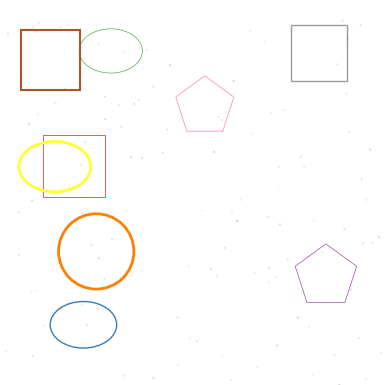[{"shape": "square", "thickness": 0.5, "radius": 0.4, "center": [0.191, 0.569]}, {"shape": "oval", "thickness": 1, "radius": 0.43, "center": [0.217, 0.156]}, {"shape": "oval", "thickness": 0.5, "radius": 0.41, "center": [0.288, 0.868]}, {"shape": "pentagon", "thickness": 0.5, "radius": 0.42, "center": [0.847, 0.282]}, {"shape": "circle", "thickness": 2, "radius": 0.49, "center": [0.25, 0.347]}, {"shape": "oval", "thickness": 2, "radius": 0.47, "center": [0.142, 0.567]}, {"shape": "square", "thickness": 1.5, "radius": 0.39, "center": [0.131, 0.844]}, {"shape": "pentagon", "thickness": 0.5, "radius": 0.4, "center": [0.532, 0.724]}, {"shape": "square", "thickness": 1, "radius": 0.36, "center": [0.829, 0.863]}]